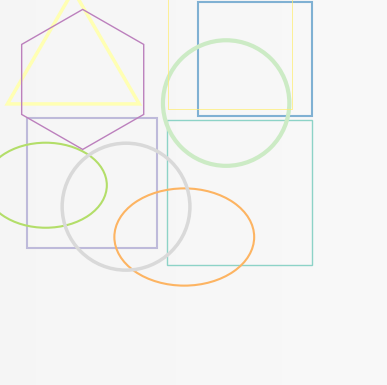[{"shape": "square", "thickness": 1, "radius": 0.94, "center": [0.618, 0.501]}, {"shape": "triangle", "thickness": 2.5, "radius": 0.98, "center": [0.189, 0.828]}, {"shape": "square", "thickness": 1.5, "radius": 0.84, "center": [0.237, 0.525]}, {"shape": "square", "thickness": 1.5, "radius": 0.74, "center": [0.657, 0.846]}, {"shape": "oval", "thickness": 1.5, "radius": 0.9, "center": [0.476, 0.384]}, {"shape": "oval", "thickness": 1.5, "radius": 0.79, "center": [0.118, 0.519]}, {"shape": "circle", "thickness": 2.5, "radius": 0.82, "center": [0.325, 0.463]}, {"shape": "hexagon", "thickness": 1, "radius": 0.91, "center": [0.213, 0.794]}, {"shape": "circle", "thickness": 3, "radius": 0.82, "center": [0.584, 0.732]}, {"shape": "square", "thickness": 0.5, "radius": 0.8, "center": [0.593, 0.877]}]